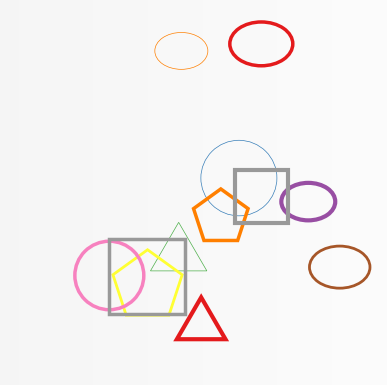[{"shape": "oval", "thickness": 2.5, "radius": 0.41, "center": [0.674, 0.886]}, {"shape": "triangle", "thickness": 3, "radius": 0.36, "center": [0.519, 0.155]}, {"shape": "circle", "thickness": 0.5, "radius": 0.49, "center": [0.616, 0.538]}, {"shape": "triangle", "thickness": 0.5, "radius": 0.42, "center": [0.461, 0.338]}, {"shape": "oval", "thickness": 3, "radius": 0.35, "center": [0.796, 0.476]}, {"shape": "oval", "thickness": 0.5, "radius": 0.34, "center": [0.468, 0.868]}, {"shape": "pentagon", "thickness": 2.5, "radius": 0.37, "center": [0.57, 0.435]}, {"shape": "pentagon", "thickness": 2, "radius": 0.47, "center": [0.381, 0.257]}, {"shape": "oval", "thickness": 2, "radius": 0.39, "center": [0.877, 0.306]}, {"shape": "circle", "thickness": 2.5, "radius": 0.44, "center": [0.282, 0.284]}, {"shape": "square", "thickness": 3, "radius": 0.34, "center": [0.674, 0.49]}, {"shape": "square", "thickness": 2.5, "radius": 0.49, "center": [0.38, 0.282]}]